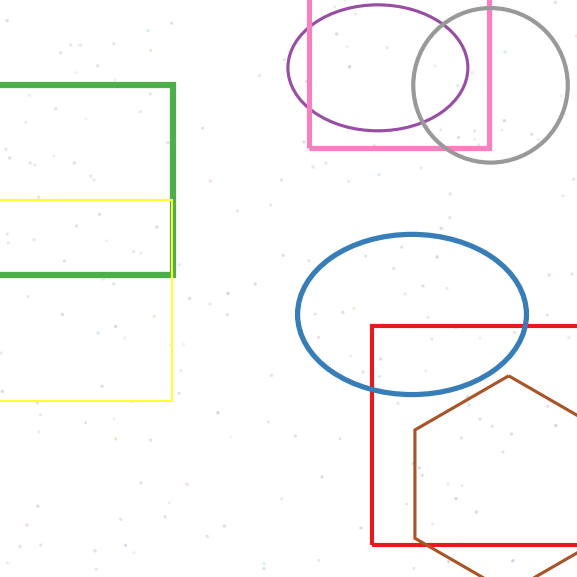[{"shape": "square", "thickness": 2, "radius": 0.95, "center": [0.833, 0.245]}, {"shape": "oval", "thickness": 2.5, "radius": 0.99, "center": [0.713, 0.455]}, {"shape": "square", "thickness": 3, "radius": 0.82, "center": [0.136, 0.687]}, {"shape": "oval", "thickness": 1.5, "radius": 0.78, "center": [0.654, 0.882]}, {"shape": "square", "thickness": 1, "radius": 0.87, "center": [0.123, 0.478]}, {"shape": "hexagon", "thickness": 1.5, "radius": 0.94, "center": [0.881, 0.161]}, {"shape": "square", "thickness": 2.5, "radius": 0.78, "center": [0.691, 0.899]}, {"shape": "circle", "thickness": 2, "radius": 0.67, "center": [0.849, 0.851]}]